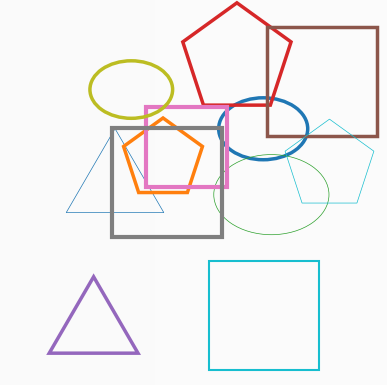[{"shape": "triangle", "thickness": 0.5, "radius": 0.73, "center": [0.297, 0.52]}, {"shape": "oval", "thickness": 2.5, "radius": 0.57, "center": [0.679, 0.666]}, {"shape": "pentagon", "thickness": 2.5, "radius": 0.54, "center": [0.421, 0.587]}, {"shape": "oval", "thickness": 0.5, "radius": 0.74, "center": [0.7, 0.494]}, {"shape": "pentagon", "thickness": 2.5, "radius": 0.73, "center": [0.611, 0.846]}, {"shape": "triangle", "thickness": 2.5, "radius": 0.66, "center": [0.242, 0.149]}, {"shape": "square", "thickness": 2.5, "radius": 0.71, "center": [0.832, 0.788]}, {"shape": "square", "thickness": 3, "radius": 0.52, "center": [0.482, 0.618]}, {"shape": "square", "thickness": 3, "radius": 0.71, "center": [0.43, 0.526]}, {"shape": "oval", "thickness": 2.5, "radius": 0.53, "center": [0.339, 0.767]}, {"shape": "square", "thickness": 1.5, "radius": 0.71, "center": [0.68, 0.181]}, {"shape": "pentagon", "thickness": 0.5, "radius": 0.6, "center": [0.85, 0.57]}]